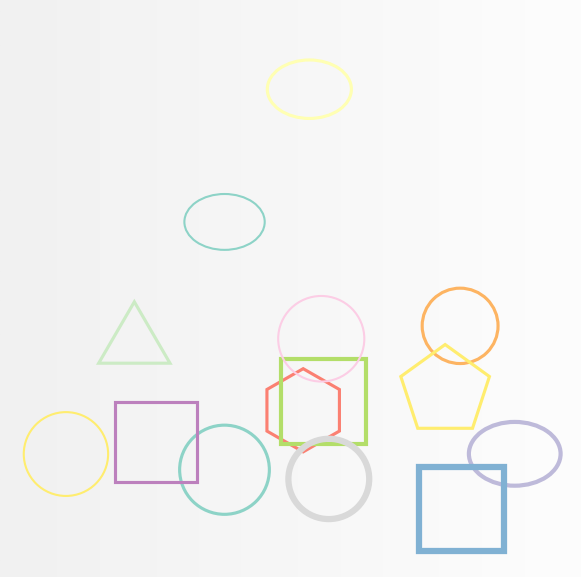[{"shape": "circle", "thickness": 1.5, "radius": 0.39, "center": [0.386, 0.186]}, {"shape": "oval", "thickness": 1, "radius": 0.35, "center": [0.386, 0.615]}, {"shape": "oval", "thickness": 1.5, "radius": 0.36, "center": [0.532, 0.845]}, {"shape": "oval", "thickness": 2, "radius": 0.39, "center": [0.886, 0.213]}, {"shape": "hexagon", "thickness": 1.5, "radius": 0.36, "center": [0.522, 0.289]}, {"shape": "square", "thickness": 3, "radius": 0.36, "center": [0.794, 0.118]}, {"shape": "circle", "thickness": 1.5, "radius": 0.33, "center": [0.792, 0.435]}, {"shape": "square", "thickness": 2, "radius": 0.37, "center": [0.556, 0.304]}, {"shape": "circle", "thickness": 1, "radius": 0.37, "center": [0.553, 0.413]}, {"shape": "circle", "thickness": 3, "radius": 0.35, "center": [0.566, 0.17]}, {"shape": "square", "thickness": 1.5, "radius": 0.35, "center": [0.269, 0.234]}, {"shape": "triangle", "thickness": 1.5, "radius": 0.35, "center": [0.231, 0.406]}, {"shape": "circle", "thickness": 1, "radius": 0.36, "center": [0.113, 0.213]}, {"shape": "pentagon", "thickness": 1.5, "radius": 0.4, "center": [0.766, 0.322]}]